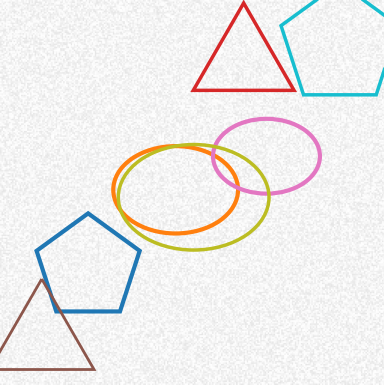[{"shape": "pentagon", "thickness": 3, "radius": 0.7, "center": [0.229, 0.305]}, {"shape": "oval", "thickness": 3, "radius": 0.81, "center": [0.456, 0.507]}, {"shape": "triangle", "thickness": 2.5, "radius": 0.76, "center": [0.633, 0.841]}, {"shape": "triangle", "thickness": 2, "radius": 0.78, "center": [0.108, 0.119]}, {"shape": "oval", "thickness": 3, "radius": 0.69, "center": [0.692, 0.594]}, {"shape": "oval", "thickness": 2.5, "radius": 0.98, "center": [0.503, 0.488]}, {"shape": "pentagon", "thickness": 2.5, "radius": 0.8, "center": [0.883, 0.884]}]